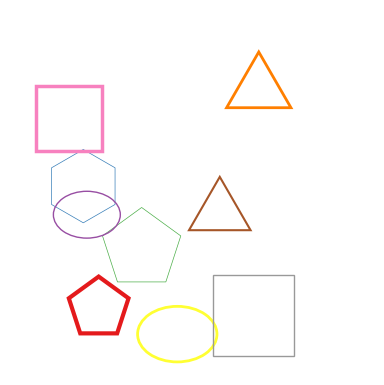[{"shape": "pentagon", "thickness": 3, "radius": 0.41, "center": [0.256, 0.2]}, {"shape": "hexagon", "thickness": 0.5, "radius": 0.48, "center": [0.216, 0.517]}, {"shape": "pentagon", "thickness": 0.5, "radius": 0.53, "center": [0.368, 0.354]}, {"shape": "oval", "thickness": 1, "radius": 0.43, "center": [0.226, 0.442]}, {"shape": "triangle", "thickness": 2, "radius": 0.48, "center": [0.672, 0.768]}, {"shape": "oval", "thickness": 2, "radius": 0.52, "center": [0.46, 0.132]}, {"shape": "triangle", "thickness": 1.5, "radius": 0.46, "center": [0.571, 0.448]}, {"shape": "square", "thickness": 2.5, "radius": 0.42, "center": [0.179, 0.692]}, {"shape": "square", "thickness": 1, "radius": 0.52, "center": [0.659, 0.181]}]